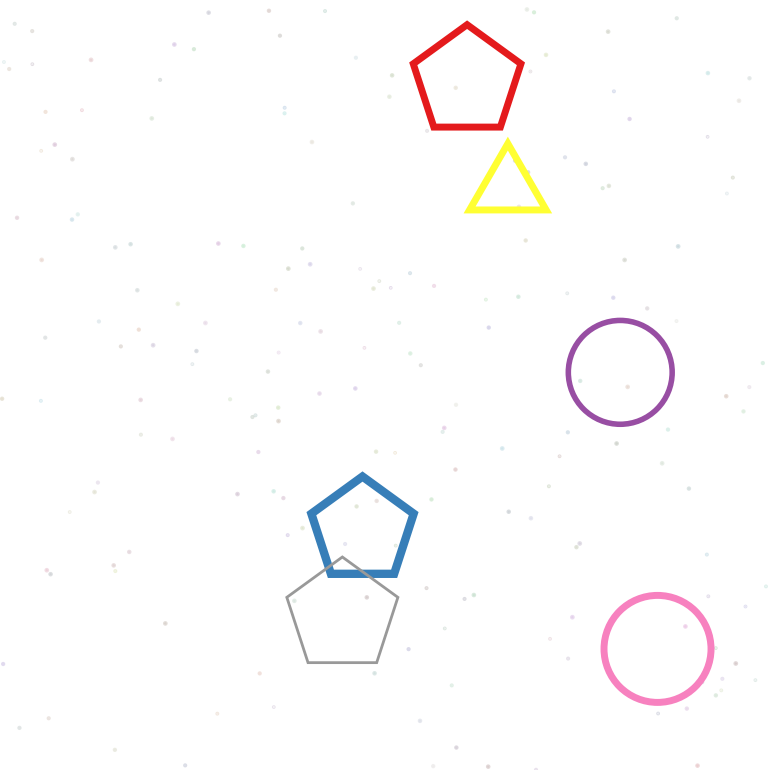[{"shape": "pentagon", "thickness": 2.5, "radius": 0.37, "center": [0.607, 0.894]}, {"shape": "pentagon", "thickness": 3, "radius": 0.35, "center": [0.471, 0.311]}, {"shape": "circle", "thickness": 2, "radius": 0.34, "center": [0.806, 0.516]}, {"shape": "triangle", "thickness": 2.5, "radius": 0.29, "center": [0.66, 0.756]}, {"shape": "circle", "thickness": 2.5, "radius": 0.35, "center": [0.854, 0.157]}, {"shape": "pentagon", "thickness": 1, "radius": 0.38, "center": [0.445, 0.201]}]